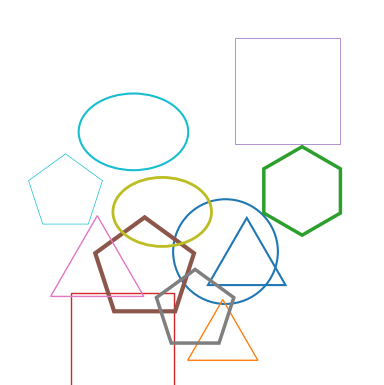[{"shape": "triangle", "thickness": 1.5, "radius": 0.58, "center": [0.641, 0.318]}, {"shape": "circle", "thickness": 1.5, "radius": 0.68, "center": [0.586, 0.347]}, {"shape": "triangle", "thickness": 1, "radius": 0.53, "center": [0.579, 0.117]}, {"shape": "hexagon", "thickness": 2.5, "radius": 0.57, "center": [0.785, 0.504]}, {"shape": "square", "thickness": 1, "radius": 0.67, "center": [0.318, 0.103]}, {"shape": "square", "thickness": 0.5, "radius": 0.68, "center": [0.747, 0.764]}, {"shape": "pentagon", "thickness": 3, "radius": 0.67, "center": [0.376, 0.301]}, {"shape": "triangle", "thickness": 1, "radius": 0.7, "center": [0.253, 0.3]}, {"shape": "pentagon", "thickness": 2.5, "radius": 0.53, "center": [0.507, 0.194]}, {"shape": "oval", "thickness": 2, "radius": 0.64, "center": [0.421, 0.45]}, {"shape": "oval", "thickness": 1.5, "radius": 0.71, "center": [0.347, 0.658]}, {"shape": "pentagon", "thickness": 0.5, "radius": 0.5, "center": [0.17, 0.5]}]